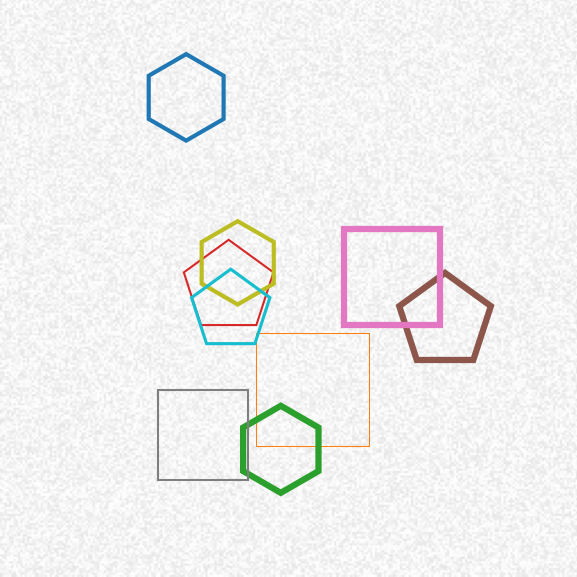[{"shape": "hexagon", "thickness": 2, "radius": 0.37, "center": [0.322, 0.831]}, {"shape": "square", "thickness": 0.5, "radius": 0.49, "center": [0.541, 0.324]}, {"shape": "hexagon", "thickness": 3, "radius": 0.38, "center": [0.486, 0.221]}, {"shape": "pentagon", "thickness": 1, "radius": 0.41, "center": [0.396, 0.502]}, {"shape": "pentagon", "thickness": 3, "radius": 0.42, "center": [0.771, 0.443]}, {"shape": "square", "thickness": 3, "radius": 0.42, "center": [0.679, 0.519]}, {"shape": "square", "thickness": 1, "radius": 0.39, "center": [0.351, 0.246]}, {"shape": "hexagon", "thickness": 2, "radius": 0.36, "center": [0.412, 0.544]}, {"shape": "pentagon", "thickness": 1.5, "radius": 0.36, "center": [0.4, 0.462]}]